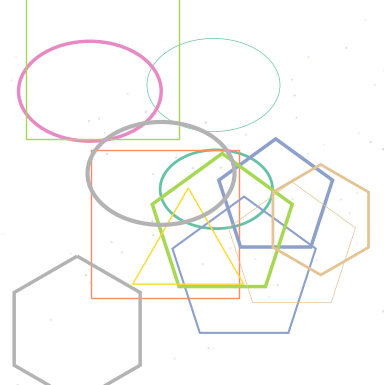[{"shape": "oval", "thickness": 2, "radius": 0.73, "center": [0.562, 0.508]}, {"shape": "oval", "thickness": 0.5, "radius": 0.86, "center": [0.555, 0.779]}, {"shape": "square", "thickness": 1, "radius": 0.96, "center": [0.428, 0.418]}, {"shape": "pentagon", "thickness": 2.5, "radius": 0.78, "center": [0.716, 0.484]}, {"shape": "pentagon", "thickness": 1.5, "radius": 0.98, "center": [0.634, 0.294]}, {"shape": "oval", "thickness": 2.5, "radius": 0.93, "center": [0.233, 0.763]}, {"shape": "pentagon", "thickness": 2.5, "radius": 0.96, "center": [0.577, 0.41]}, {"shape": "square", "thickness": 1, "radius": 0.99, "center": [0.267, 0.839]}, {"shape": "triangle", "thickness": 1, "radius": 0.83, "center": [0.489, 0.345]}, {"shape": "hexagon", "thickness": 2, "radius": 0.72, "center": [0.833, 0.429]}, {"shape": "pentagon", "thickness": 0.5, "radius": 0.87, "center": [0.758, 0.354]}, {"shape": "oval", "thickness": 3, "radius": 0.95, "center": [0.418, 0.55]}, {"shape": "hexagon", "thickness": 2.5, "radius": 0.94, "center": [0.2, 0.146]}]